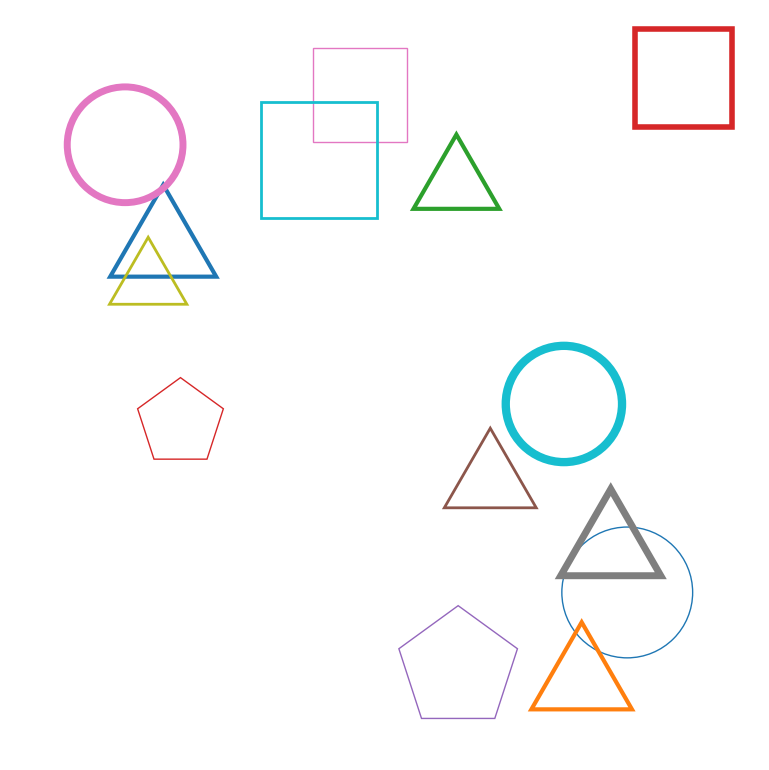[{"shape": "triangle", "thickness": 1.5, "radius": 0.4, "center": [0.212, 0.68]}, {"shape": "circle", "thickness": 0.5, "radius": 0.42, "center": [0.815, 0.231]}, {"shape": "triangle", "thickness": 1.5, "radius": 0.38, "center": [0.755, 0.116]}, {"shape": "triangle", "thickness": 1.5, "radius": 0.32, "center": [0.593, 0.761]}, {"shape": "square", "thickness": 2, "radius": 0.32, "center": [0.887, 0.899]}, {"shape": "pentagon", "thickness": 0.5, "radius": 0.29, "center": [0.234, 0.451]}, {"shape": "pentagon", "thickness": 0.5, "radius": 0.4, "center": [0.595, 0.132]}, {"shape": "triangle", "thickness": 1, "radius": 0.34, "center": [0.637, 0.375]}, {"shape": "circle", "thickness": 2.5, "radius": 0.38, "center": [0.162, 0.812]}, {"shape": "square", "thickness": 0.5, "radius": 0.31, "center": [0.467, 0.877]}, {"shape": "triangle", "thickness": 2.5, "radius": 0.37, "center": [0.793, 0.29]}, {"shape": "triangle", "thickness": 1, "radius": 0.29, "center": [0.192, 0.634]}, {"shape": "square", "thickness": 1, "radius": 0.38, "center": [0.414, 0.792]}, {"shape": "circle", "thickness": 3, "radius": 0.38, "center": [0.732, 0.475]}]